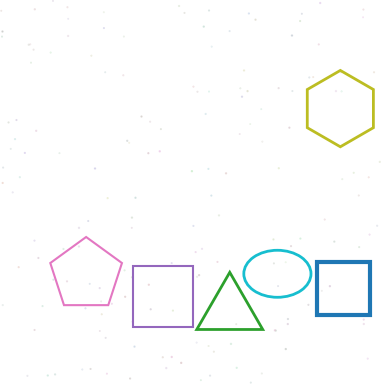[{"shape": "square", "thickness": 3, "radius": 0.34, "center": [0.893, 0.251]}, {"shape": "triangle", "thickness": 2, "radius": 0.49, "center": [0.597, 0.194]}, {"shape": "square", "thickness": 1.5, "radius": 0.39, "center": [0.423, 0.23]}, {"shape": "pentagon", "thickness": 1.5, "radius": 0.49, "center": [0.224, 0.287]}, {"shape": "hexagon", "thickness": 2, "radius": 0.5, "center": [0.884, 0.718]}, {"shape": "oval", "thickness": 2, "radius": 0.44, "center": [0.721, 0.289]}]